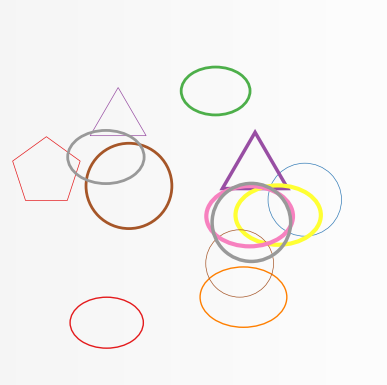[{"shape": "oval", "thickness": 1, "radius": 0.47, "center": [0.275, 0.162]}, {"shape": "pentagon", "thickness": 0.5, "radius": 0.46, "center": [0.12, 0.553]}, {"shape": "circle", "thickness": 0.5, "radius": 0.47, "center": [0.787, 0.481]}, {"shape": "oval", "thickness": 2, "radius": 0.44, "center": [0.556, 0.764]}, {"shape": "triangle", "thickness": 0.5, "radius": 0.42, "center": [0.305, 0.689]}, {"shape": "triangle", "thickness": 2.5, "radius": 0.49, "center": [0.658, 0.559]}, {"shape": "oval", "thickness": 1, "radius": 0.56, "center": [0.628, 0.228]}, {"shape": "oval", "thickness": 3, "radius": 0.55, "center": [0.718, 0.441]}, {"shape": "circle", "thickness": 2, "radius": 0.55, "center": [0.333, 0.517]}, {"shape": "circle", "thickness": 0.5, "radius": 0.44, "center": [0.618, 0.316]}, {"shape": "oval", "thickness": 3, "radius": 0.56, "center": [0.644, 0.438]}, {"shape": "circle", "thickness": 2.5, "radius": 0.51, "center": [0.649, 0.422]}, {"shape": "oval", "thickness": 2, "radius": 0.49, "center": [0.273, 0.592]}]